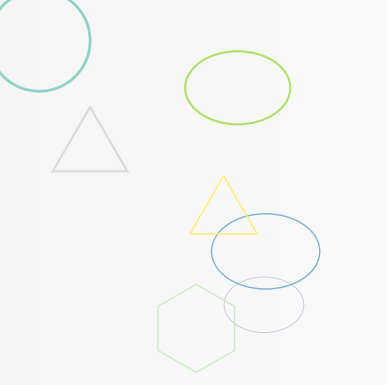[{"shape": "circle", "thickness": 2, "radius": 0.66, "center": [0.101, 0.894]}, {"shape": "oval", "thickness": 0.5, "radius": 0.52, "center": [0.681, 0.208]}, {"shape": "oval", "thickness": 1, "radius": 0.7, "center": [0.686, 0.347]}, {"shape": "oval", "thickness": 1.5, "radius": 0.68, "center": [0.613, 0.772]}, {"shape": "triangle", "thickness": 1.5, "radius": 0.56, "center": [0.232, 0.611]}, {"shape": "hexagon", "thickness": 1, "radius": 0.57, "center": [0.506, 0.147]}, {"shape": "triangle", "thickness": 1, "radius": 0.5, "center": [0.577, 0.443]}]